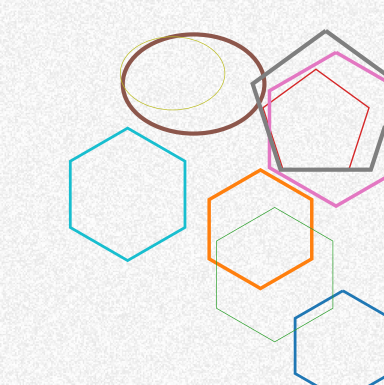[{"shape": "hexagon", "thickness": 2, "radius": 0.72, "center": [0.891, 0.102]}, {"shape": "hexagon", "thickness": 2.5, "radius": 0.77, "center": [0.677, 0.405]}, {"shape": "hexagon", "thickness": 0.5, "radius": 0.87, "center": [0.713, 0.287]}, {"shape": "pentagon", "thickness": 1, "radius": 0.72, "center": [0.821, 0.675]}, {"shape": "oval", "thickness": 3, "radius": 0.92, "center": [0.503, 0.782]}, {"shape": "hexagon", "thickness": 2.5, "radius": 1.0, "center": [0.873, 0.664]}, {"shape": "pentagon", "thickness": 3, "radius": 1.0, "center": [0.846, 0.721]}, {"shape": "oval", "thickness": 0.5, "radius": 0.68, "center": [0.448, 0.809]}, {"shape": "hexagon", "thickness": 2, "radius": 0.86, "center": [0.332, 0.495]}]